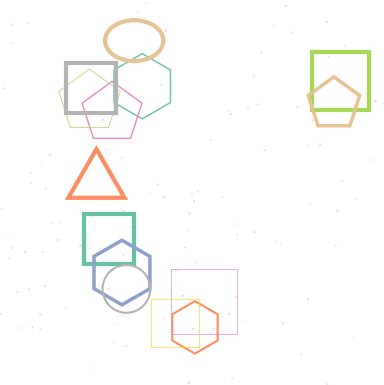[{"shape": "square", "thickness": 3, "radius": 0.32, "center": [0.283, 0.38]}, {"shape": "hexagon", "thickness": 1, "radius": 0.42, "center": [0.369, 0.776]}, {"shape": "hexagon", "thickness": 1.5, "radius": 0.34, "center": [0.506, 0.15]}, {"shape": "triangle", "thickness": 3, "radius": 0.42, "center": [0.25, 0.528]}, {"shape": "hexagon", "thickness": 2.5, "radius": 0.42, "center": [0.317, 0.292]}, {"shape": "square", "thickness": 0.5, "radius": 0.42, "center": [0.53, 0.217]}, {"shape": "pentagon", "thickness": 1, "radius": 0.41, "center": [0.291, 0.707]}, {"shape": "pentagon", "thickness": 0.5, "radius": 0.42, "center": [0.232, 0.737]}, {"shape": "square", "thickness": 3, "radius": 0.37, "center": [0.885, 0.79]}, {"shape": "square", "thickness": 0.5, "radius": 0.31, "center": [0.455, 0.162]}, {"shape": "pentagon", "thickness": 2.5, "radius": 0.35, "center": [0.867, 0.73]}, {"shape": "oval", "thickness": 3, "radius": 0.38, "center": [0.349, 0.894]}, {"shape": "square", "thickness": 3, "radius": 0.32, "center": [0.237, 0.772]}, {"shape": "circle", "thickness": 1.5, "radius": 0.31, "center": [0.328, 0.25]}]